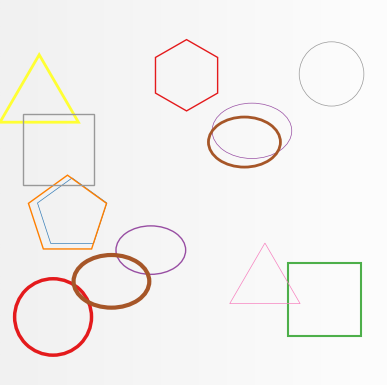[{"shape": "hexagon", "thickness": 1, "radius": 0.46, "center": [0.481, 0.805]}, {"shape": "circle", "thickness": 2.5, "radius": 0.5, "center": [0.137, 0.177]}, {"shape": "pentagon", "thickness": 0.5, "radius": 0.47, "center": [0.186, 0.444]}, {"shape": "square", "thickness": 1.5, "radius": 0.47, "center": [0.837, 0.221]}, {"shape": "oval", "thickness": 1, "radius": 0.45, "center": [0.389, 0.35]}, {"shape": "oval", "thickness": 0.5, "radius": 0.51, "center": [0.65, 0.66]}, {"shape": "pentagon", "thickness": 1, "radius": 0.53, "center": [0.174, 0.439]}, {"shape": "triangle", "thickness": 2, "radius": 0.58, "center": [0.101, 0.741]}, {"shape": "oval", "thickness": 3, "radius": 0.49, "center": [0.288, 0.269]}, {"shape": "oval", "thickness": 2, "radius": 0.46, "center": [0.631, 0.631]}, {"shape": "triangle", "thickness": 0.5, "radius": 0.52, "center": [0.684, 0.264]}, {"shape": "circle", "thickness": 0.5, "radius": 0.42, "center": [0.856, 0.808]}, {"shape": "square", "thickness": 1, "radius": 0.46, "center": [0.151, 0.612]}]